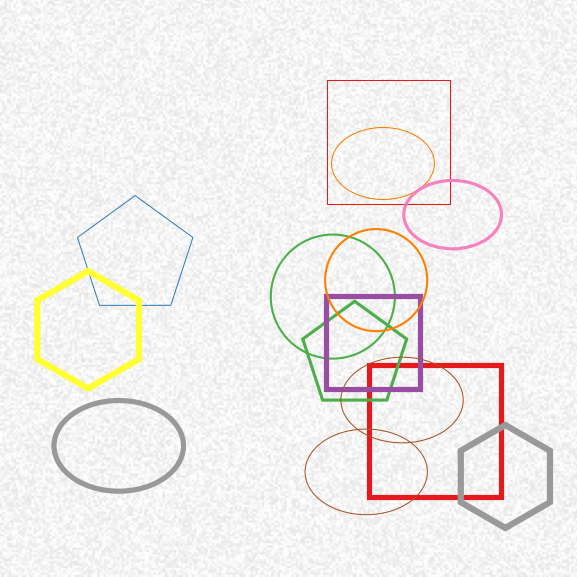[{"shape": "square", "thickness": 2.5, "radius": 0.57, "center": [0.753, 0.252]}, {"shape": "square", "thickness": 0.5, "radius": 0.54, "center": [0.673, 0.753]}, {"shape": "pentagon", "thickness": 0.5, "radius": 0.53, "center": [0.234, 0.555]}, {"shape": "circle", "thickness": 1, "radius": 0.54, "center": [0.576, 0.486]}, {"shape": "pentagon", "thickness": 1.5, "radius": 0.47, "center": [0.614, 0.383]}, {"shape": "square", "thickness": 2.5, "radius": 0.41, "center": [0.646, 0.406]}, {"shape": "circle", "thickness": 1, "radius": 0.44, "center": [0.651, 0.514]}, {"shape": "oval", "thickness": 0.5, "radius": 0.45, "center": [0.663, 0.716]}, {"shape": "hexagon", "thickness": 3, "radius": 0.51, "center": [0.152, 0.428]}, {"shape": "oval", "thickness": 0.5, "radius": 0.53, "center": [0.634, 0.182]}, {"shape": "oval", "thickness": 0.5, "radius": 0.53, "center": [0.696, 0.306]}, {"shape": "oval", "thickness": 1.5, "radius": 0.42, "center": [0.784, 0.627]}, {"shape": "hexagon", "thickness": 3, "radius": 0.45, "center": [0.875, 0.174]}, {"shape": "oval", "thickness": 2.5, "radius": 0.56, "center": [0.206, 0.227]}]